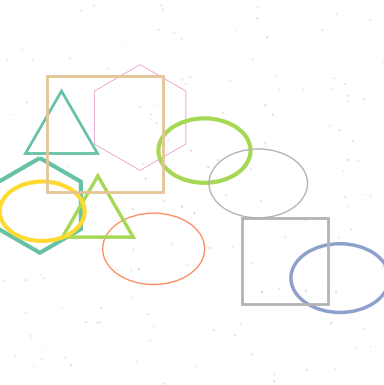[{"shape": "hexagon", "thickness": 3, "radius": 0.62, "center": [0.104, 0.466]}, {"shape": "triangle", "thickness": 2, "radius": 0.54, "center": [0.16, 0.655]}, {"shape": "oval", "thickness": 1, "radius": 0.66, "center": [0.399, 0.354]}, {"shape": "oval", "thickness": 2.5, "radius": 0.64, "center": [0.883, 0.278]}, {"shape": "hexagon", "thickness": 0.5, "radius": 0.69, "center": [0.364, 0.695]}, {"shape": "oval", "thickness": 3, "radius": 0.6, "center": [0.531, 0.609]}, {"shape": "triangle", "thickness": 2.5, "radius": 0.53, "center": [0.254, 0.437]}, {"shape": "oval", "thickness": 3, "radius": 0.55, "center": [0.109, 0.451]}, {"shape": "square", "thickness": 2, "radius": 0.75, "center": [0.273, 0.652]}, {"shape": "square", "thickness": 2, "radius": 0.56, "center": [0.741, 0.321]}, {"shape": "oval", "thickness": 1, "radius": 0.64, "center": [0.671, 0.524]}]